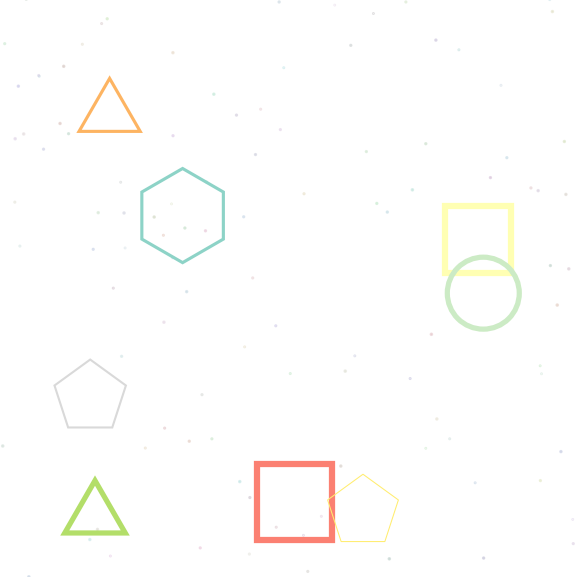[{"shape": "hexagon", "thickness": 1.5, "radius": 0.41, "center": [0.316, 0.626]}, {"shape": "square", "thickness": 3, "radius": 0.29, "center": [0.828, 0.584]}, {"shape": "square", "thickness": 3, "radius": 0.33, "center": [0.51, 0.13]}, {"shape": "triangle", "thickness": 1.5, "radius": 0.31, "center": [0.19, 0.802]}, {"shape": "triangle", "thickness": 2.5, "radius": 0.3, "center": [0.165, 0.106]}, {"shape": "pentagon", "thickness": 1, "radius": 0.33, "center": [0.156, 0.312]}, {"shape": "circle", "thickness": 2.5, "radius": 0.31, "center": [0.837, 0.491]}, {"shape": "pentagon", "thickness": 0.5, "radius": 0.32, "center": [0.629, 0.114]}]